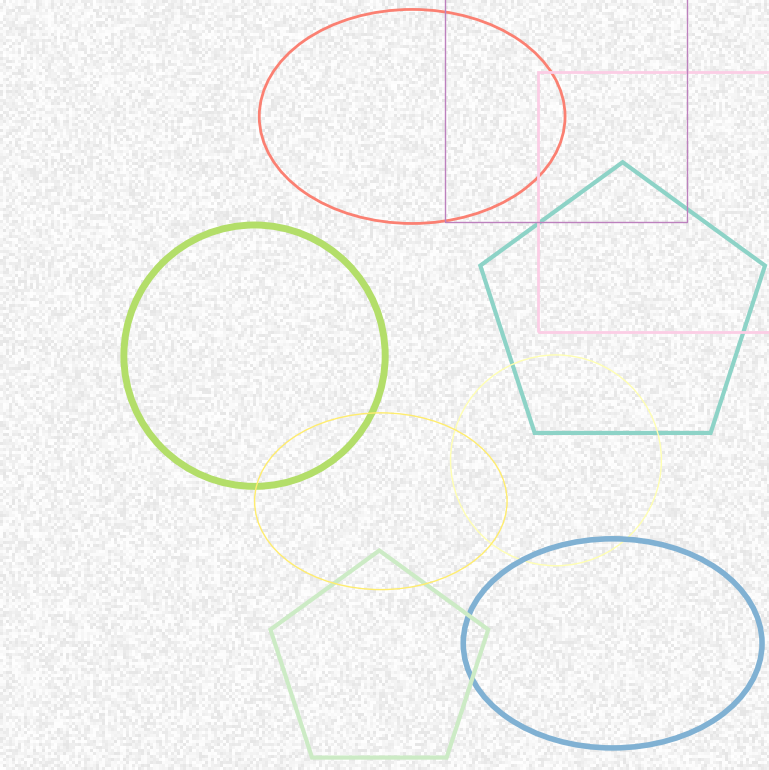[{"shape": "pentagon", "thickness": 1.5, "radius": 0.97, "center": [0.809, 0.595]}, {"shape": "circle", "thickness": 0.5, "radius": 0.68, "center": [0.722, 0.402]}, {"shape": "oval", "thickness": 1, "radius": 0.99, "center": [0.535, 0.849]}, {"shape": "oval", "thickness": 2, "radius": 0.97, "center": [0.796, 0.164]}, {"shape": "circle", "thickness": 2.5, "radius": 0.85, "center": [0.331, 0.538]}, {"shape": "square", "thickness": 1, "radius": 0.85, "center": [0.869, 0.738]}, {"shape": "square", "thickness": 0.5, "radius": 0.79, "center": [0.735, 0.869]}, {"shape": "pentagon", "thickness": 1.5, "radius": 0.74, "center": [0.493, 0.136]}, {"shape": "oval", "thickness": 0.5, "radius": 0.82, "center": [0.495, 0.349]}]